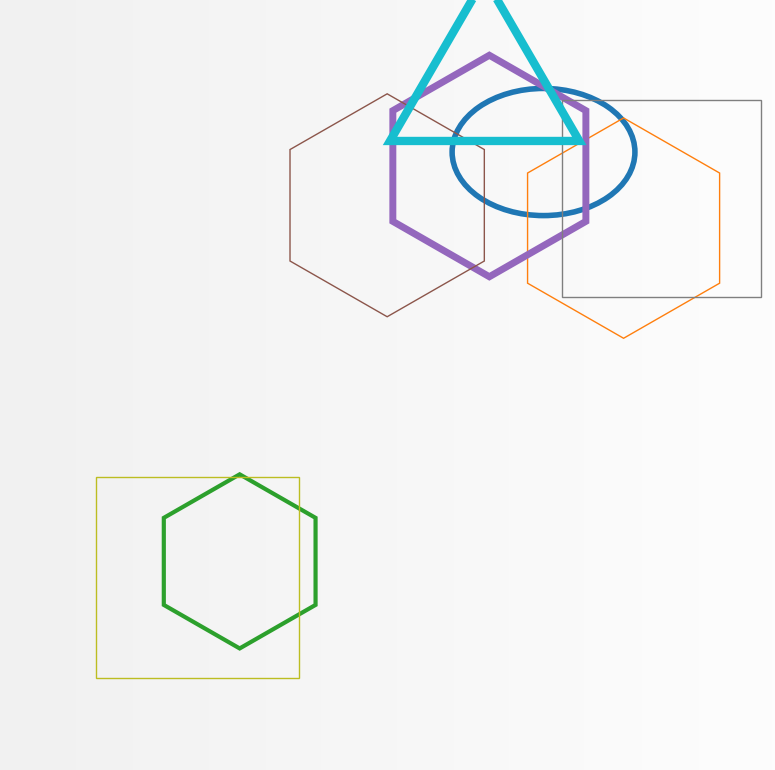[{"shape": "oval", "thickness": 2, "radius": 0.59, "center": [0.701, 0.803]}, {"shape": "hexagon", "thickness": 0.5, "radius": 0.72, "center": [0.805, 0.704]}, {"shape": "hexagon", "thickness": 1.5, "radius": 0.57, "center": [0.309, 0.271]}, {"shape": "hexagon", "thickness": 2.5, "radius": 0.72, "center": [0.631, 0.784]}, {"shape": "hexagon", "thickness": 0.5, "radius": 0.72, "center": [0.5, 0.733]}, {"shape": "square", "thickness": 0.5, "radius": 0.64, "center": [0.853, 0.742]}, {"shape": "square", "thickness": 0.5, "radius": 0.65, "center": [0.255, 0.25]}, {"shape": "triangle", "thickness": 3, "radius": 0.71, "center": [0.625, 0.887]}]